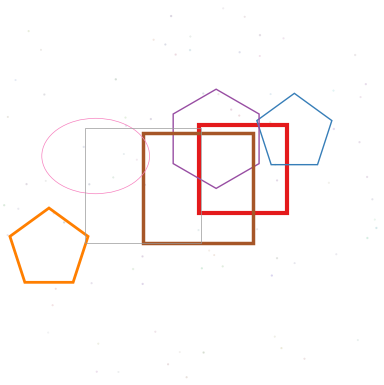[{"shape": "square", "thickness": 3, "radius": 0.57, "center": [0.631, 0.561]}, {"shape": "pentagon", "thickness": 1, "radius": 0.51, "center": [0.765, 0.655]}, {"shape": "hexagon", "thickness": 1, "radius": 0.64, "center": [0.561, 0.639]}, {"shape": "pentagon", "thickness": 2, "radius": 0.53, "center": [0.127, 0.353]}, {"shape": "square", "thickness": 2.5, "radius": 0.71, "center": [0.514, 0.511]}, {"shape": "oval", "thickness": 0.5, "radius": 0.7, "center": [0.249, 0.595]}, {"shape": "square", "thickness": 0.5, "radius": 0.75, "center": [0.372, 0.517]}]